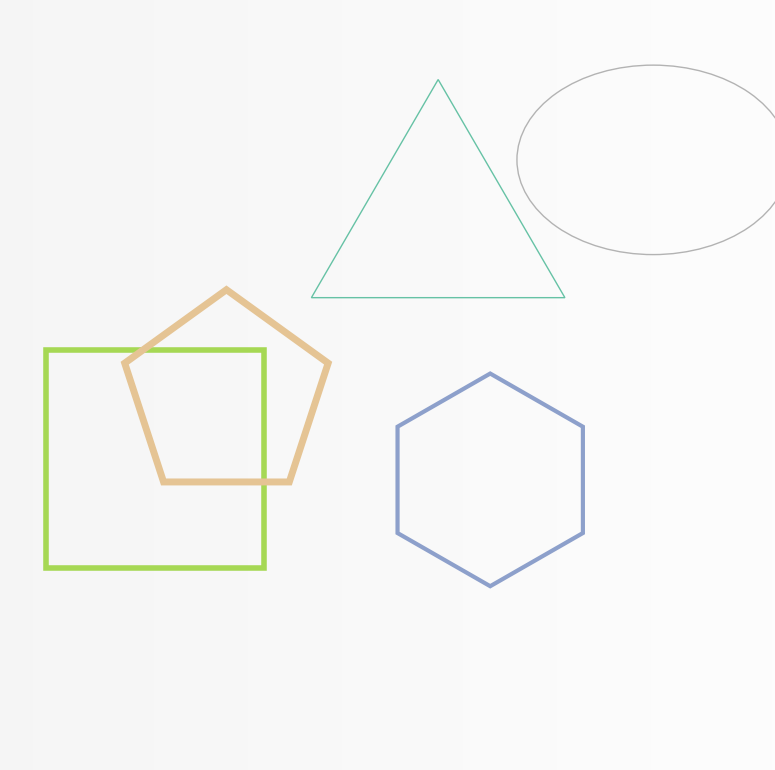[{"shape": "triangle", "thickness": 0.5, "radius": 0.94, "center": [0.565, 0.708]}, {"shape": "hexagon", "thickness": 1.5, "radius": 0.69, "center": [0.633, 0.377]}, {"shape": "square", "thickness": 2, "radius": 0.71, "center": [0.2, 0.404]}, {"shape": "pentagon", "thickness": 2.5, "radius": 0.69, "center": [0.292, 0.486]}, {"shape": "oval", "thickness": 0.5, "radius": 0.88, "center": [0.843, 0.792]}]